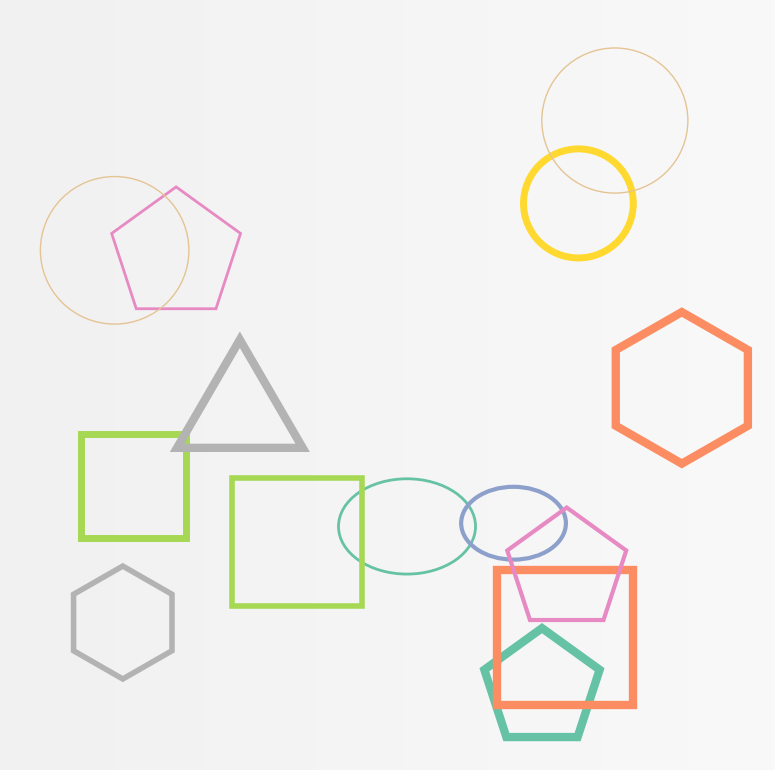[{"shape": "oval", "thickness": 1, "radius": 0.44, "center": [0.525, 0.316]}, {"shape": "pentagon", "thickness": 3, "radius": 0.39, "center": [0.699, 0.106]}, {"shape": "hexagon", "thickness": 3, "radius": 0.49, "center": [0.88, 0.496]}, {"shape": "square", "thickness": 3, "radius": 0.44, "center": [0.729, 0.172]}, {"shape": "oval", "thickness": 1.5, "radius": 0.34, "center": [0.663, 0.321]}, {"shape": "pentagon", "thickness": 1, "radius": 0.44, "center": [0.227, 0.67]}, {"shape": "pentagon", "thickness": 1.5, "radius": 0.4, "center": [0.731, 0.26]}, {"shape": "square", "thickness": 2.5, "radius": 0.34, "center": [0.172, 0.369]}, {"shape": "square", "thickness": 2, "radius": 0.42, "center": [0.383, 0.296]}, {"shape": "circle", "thickness": 2.5, "radius": 0.35, "center": [0.746, 0.736]}, {"shape": "circle", "thickness": 0.5, "radius": 0.48, "center": [0.148, 0.675]}, {"shape": "circle", "thickness": 0.5, "radius": 0.47, "center": [0.793, 0.843]}, {"shape": "triangle", "thickness": 3, "radius": 0.47, "center": [0.309, 0.465]}, {"shape": "hexagon", "thickness": 2, "radius": 0.37, "center": [0.158, 0.192]}]